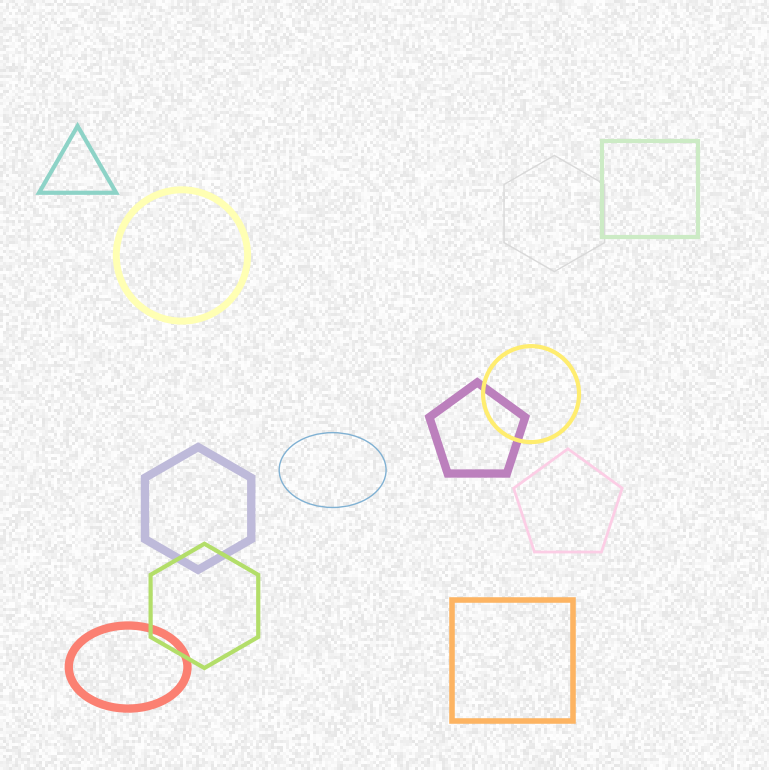[{"shape": "triangle", "thickness": 1.5, "radius": 0.29, "center": [0.101, 0.779]}, {"shape": "circle", "thickness": 2.5, "radius": 0.43, "center": [0.236, 0.668]}, {"shape": "hexagon", "thickness": 3, "radius": 0.4, "center": [0.257, 0.34]}, {"shape": "oval", "thickness": 3, "radius": 0.39, "center": [0.166, 0.134]}, {"shape": "oval", "thickness": 0.5, "radius": 0.35, "center": [0.432, 0.39]}, {"shape": "square", "thickness": 2, "radius": 0.39, "center": [0.666, 0.143]}, {"shape": "hexagon", "thickness": 1.5, "radius": 0.4, "center": [0.265, 0.213]}, {"shape": "pentagon", "thickness": 1, "radius": 0.37, "center": [0.738, 0.343]}, {"shape": "hexagon", "thickness": 0.5, "radius": 0.38, "center": [0.72, 0.723]}, {"shape": "pentagon", "thickness": 3, "radius": 0.33, "center": [0.62, 0.438]}, {"shape": "square", "thickness": 1.5, "radius": 0.31, "center": [0.844, 0.754]}, {"shape": "circle", "thickness": 1.5, "radius": 0.31, "center": [0.69, 0.488]}]